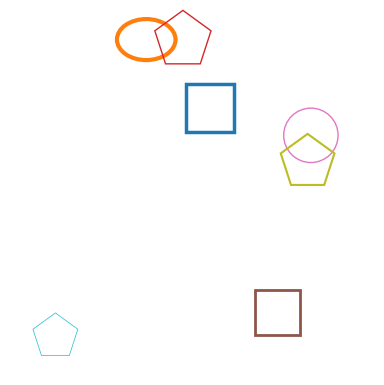[{"shape": "square", "thickness": 2.5, "radius": 0.31, "center": [0.546, 0.719]}, {"shape": "oval", "thickness": 3, "radius": 0.38, "center": [0.38, 0.897]}, {"shape": "pentagon", "thickness": 1, "radius": 0.38, "center": [0.475, 0.896]}, {"shape": "square", "thickness": 2, "radius": 0.29, "center": [0.721, 0.188]}, {"shape": "circle", "thickness": 1, "radius": 0.35, "center": [0.807, 0.648]}, {"shape": "pentagon", "thickness": 1.5, "radius": 0.37, "center": [0.799, 0.579]}, {"shape": "pentagon", "thickness": 0.5, "radius": 0.31, "center": [0.144, 0.126]}]